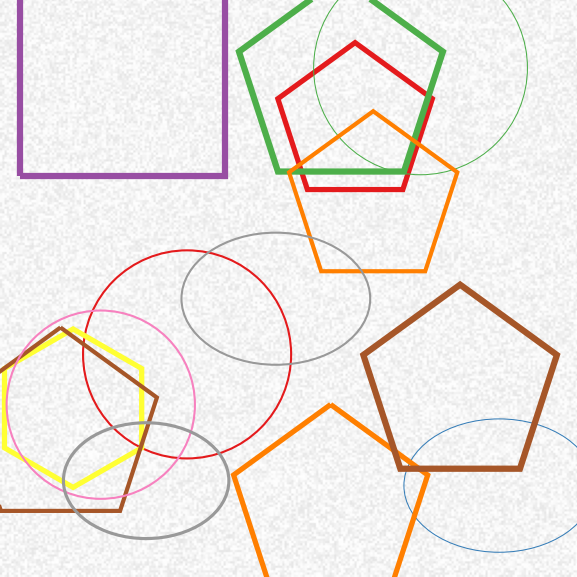[{"shape": "pentagon", "thickness": 2.5, "radius": 0.7, "center": [0.615, 0.785]}, {"shape": "circle", "thickness": 1, "radius": 0.9, "center": [0.324, 0.385]}, {"shape": "oval", "thickness": 0.5, "radius": 0.82, "center": [0.864, 0.158]}, {"shape": "circle", "thickness": 0.5, "radius": 0.93, "center": [0.728, 0.882]}, {"shape": "pentagon", "thickness": 3, "radius": 0.93, "center": [0.59, 0.852]}, {"shape": "square", "thickness": 3, "radius": 0.89, "center": [0.212, 0.872]}, {"shape": "pentagon", "thickness": 2.5, "radius": 0.88, "center": [0.573, 0.122]}, {"shape": "pentagon", "thickness": 2, "radius": 0.77, "center": [0.646, 0.653]}, {"shape": "hexagon", "thickness": 2.5, "radius": 0.69, "center": [0.127, 0.292]}, {"shape": "pentagon", "thickness": 3, "radius": 0.88, "center": [0.797, 0.33]}, {"shape": "pentagon", "thickness": 2, "radius": 0.88, "center": [0.105, 0.257]}, {"shape": "circle", "thickness": 1, "radius": 0.82, "center": [0.175, 0.298]}, {"shape": "oval", "thickness": 1, "radius": 0.82, "center": [0.478, 0.482]}, {"shape": "oval", "thickness": 1.5, "radius": 0.72, "center": [0.253, 0.167]}]